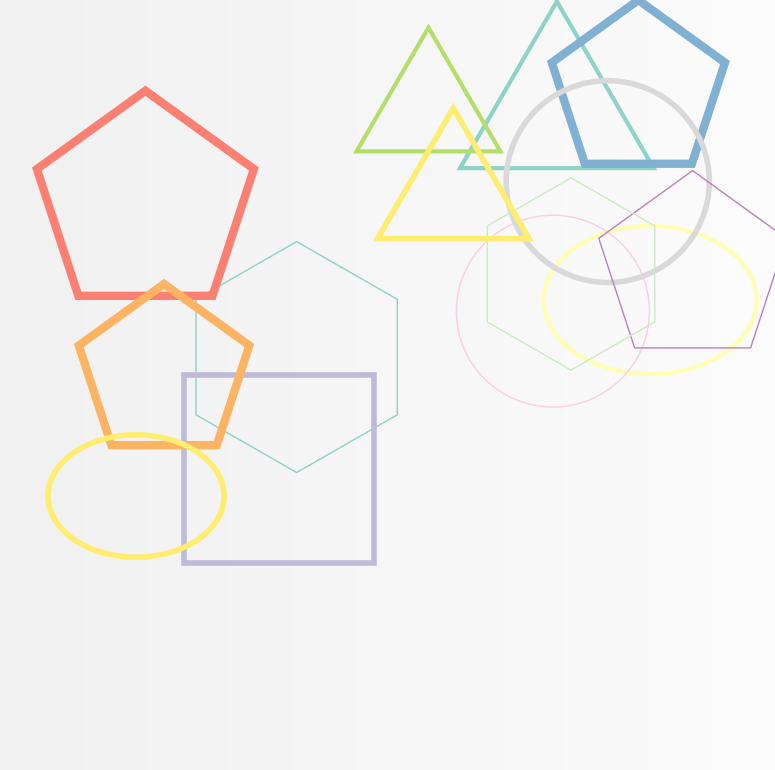[{"shape": "hexagon", "thickness": 0.5, "radius": 0.75, "center": [0.383, 0.536]}, {"shape": "triangle", "thickness": 1.5, "radius": 0.72, "center": [0.719, 0.854]}, {"shape": "oval", "thickness": 1.5, "radius": 0.69, "center": [0.839, 0.61]}, {"shape": "square", "thickness": 2, "radius": 0.61, "center": [0.36, 0.391]}, {"shape": "pentagon", "thickness": 3, "radius": 0.74, "center": [0.188, 0.735]}, {"shape": "pentagon", "thickness": 3, "radius": 0.59, "center": [0.824, 0.882]}, {"shape": "pentagon", "thickness": 3, "radius": 0.58, "center": [0.212, 0.515]}, {"shape": "triangle", "thickness": 1.5, "radius": 0.54, "center": [0.553, 0.857]}, {"shape": "circle", "thickness": 0.5, "radius": 0.62, "center": [0.713, 0.596]}, {"shape": "circle", "thickness": 2, "radius": 0.66, "center": [0.784, 0.764]}, {"shape": "pentagon", "thickness": 0.5, "radius": 0.64, "center": [0.894, 0.651]}, {"shape": "hexagon", "thickness": 0.5, "radius": 0.62, "center": [0.737, 0.644]}, {"shape": "triangle", "thickness": 2, "radius": 0.56, "center": [0.585, 0.747]}, {"shape": "oval", "thickness": 2, "radius": 0.57, "center": [0.176, 0.356]}]